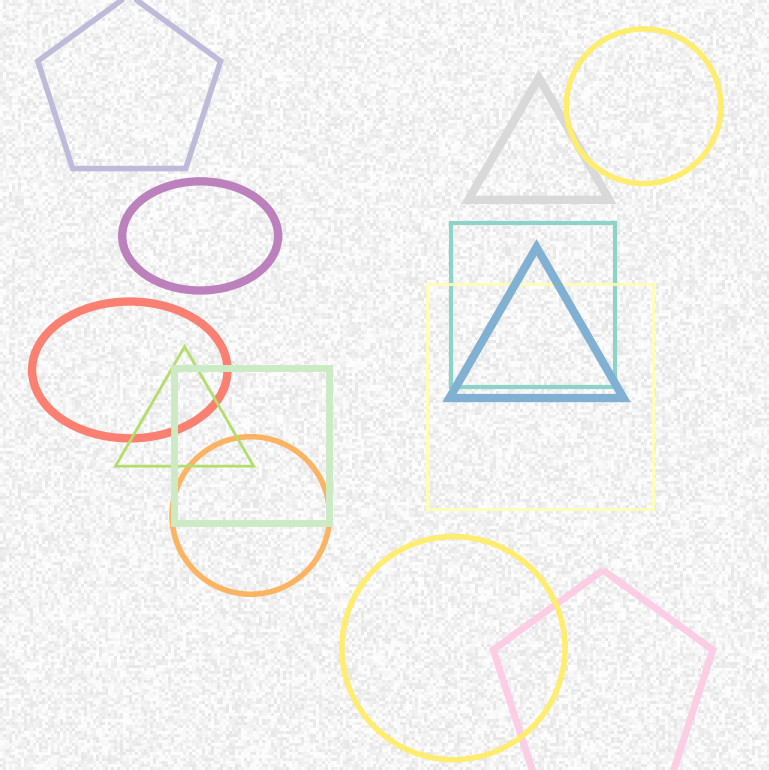[{"shape": "square", "thickness": 1.5, "radius": 0.53, "center": [0.692, 0.604]}, {"shape": "square", "thickness": 1, "radius": 0.73, "center": [0.701, 0.485]}, {"shape": "pentagon", "thickness": 2, "radius": 0.62, "center": [0.168, 0.882]}, {"shape": "oval", "thickness": 3, "radius": 0.63, "center": [0.169, 0.52]}, {"shape": "triangle", "thickness": 3, "radius": 0.65, "center": [0.697, 0.548]}, {"shape": "circle", "thickness": 2, "radius": 0.51, "center": [0.326, 0.331]}, {"shape": "triangle", "thickness": 1, "radius": 0.52, "center": [0.24, 0.446]}, {"shape": "pentagon", "thickness": 2.5, "radius": 0.75, "center": [0.783, 0.11]}, {"shape": "triangle", "thickness": 3, "radius": 0.53, "center": [0.7, 0.793]}, {"shape": "oval", "thickness": 3, "radius": 0.51, "center": [0.26, 0.694]}, {"shape": "square", "thickness": 2.5, "radius": 0.5, "center": [0.327, 0.421]}, {"shape": "circle", "thickness": 2, "radius": 0.72, "center": [0.589, 0.158]}, {"shape": "circle", "thickness": 2, "radius": 0.5, "center": [0.836, 0.862]}]